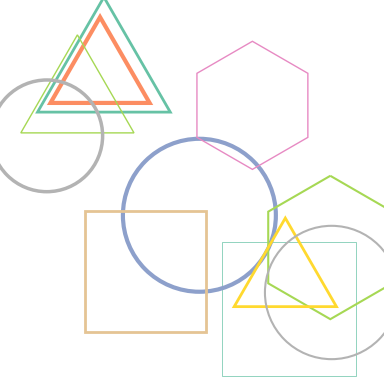[{"shape": "triangle", "thickness": 2, "radius": 1.0, "center": [0.27, 0.808]}, {"shape": "square", "thickness": 0.5, "radius": 0.87, "center": [0.75, 0.197]}, {"shape": "triangle", "thickness": 3, "radius": 0.74, "center": [0.26, 0.807]}, {"shape": "circle", "thickness": 3, "radius": 0.99, "center": [0.518, 0.441]}, {"shape": "hexagon", "thickness": 1, "radius": 0.83, "center": [0.656, 0.726]}, {"shape": "hexagon", "thickness": 1.5, "radius": 0.93, "center": [0.858, 0.357]}, {"shape": "triangle", "thickness": 1, "radius": 0.85, "center": [0.201, 0.74]}, {"shape": "triangle", "thickness": 2, "radius": 0.77, "center": [0.741, 0.28]}, {"shape": "square", "thickness": 2, "radius": 0.79, "center": [0.378, 0.295]}, {"shape": "circle", "thickness": 2.5, "radius": 0.73, "center": [0.121, 0.647]}, {"shape": "circle", "thickness": 1.5, "radius": 0.87, "center": [0.861, 0.24]}]